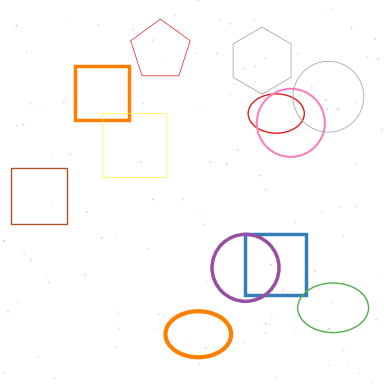[{"shape": "pentagon", "thickness": 0.5, "radius": 0.41, "center": [0.417, 0.869]}, {"shape": "oval", "thickness": 1, "radius": 0.36, "center": [0.718, 0.705]}, {"shape": "square", "thickness": 2.5, "radius": 0.4, "center": [0.715, 0.313]}, {"shape": "oval", "thickness": 1, "radius": 0.46, "center": [0.865, 0.201]}, {"shape": "circle", "thickness": 2.5, "radius": 0.43, "center": [0.638, 0.304]}, {"shape": "square", "thickness": 2.5, "radius": 0.35, "center": [0.266, 0.759]}, {"shape": "oval", "thickness": 3, "radius": 0.43, "center": [0.515, 0.132]}, {"shape": "square", "thickness": 0.5, "radius": 0.42, "center": [0.348, 0.623]}, {"shape": "square", "thickness": 1, "radius": 0.36, "center": [0.101, 0.491]}, {"shape": "circle", "thickness": 1.5, "radius": 0.44, "center": [0.755, 0.681]}, {"shape": "circle", "thickness": 0.5, "radius": 0.46, "center": [0.853, 0.749]}, {"shape": "hexagon", "thickness": 0.5, "radius": 0.43, "center": [0.681, 0.843]}]